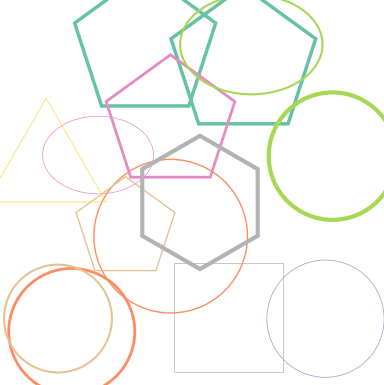[{"shape": "pentagon", "thickness": 2.5, "radius": 0.99, "center": [0.632, 0.838]}, {"shape": "pentagon", "thickness": 2.5, "radius": 0.96, "center": [0.377, 0.881]}, {"shape": "circle", "thickness": 1, "radius": 1.0, "center": [0.443, 0.387]}, {"shape": "circle", "thickness": 2, "radius": 0.82, "center": [0.186, 0.139]}, {"shape": "circle", "thickness": 0.5, "radius": 0.76, "center": [0.845, 0.172]}, {"shape": "pentagon", "thickness": 2, "radius": 0.88, "center": [0.443, 0.682]}, {"shape": "oval", "thickness": 0.5, "radius": 0.72, "center": [0.255, 0.597]}, {"shape": "oval", "thickness": 1.5, "radius": 0.92, "center": [0.653, 0.884]}, {"shape": "circle", "thickness": 3, "radius": 0.83, "center": [0.863, 0.594]}, {"shape": "triangle", "thickness": 0.5, "radius": 0.9, "center": [0.12, 0.565]}, {"shape": "pentagon", "thickness": 1, "radius": 0.67, "center": [0.326, 0.406]}, {"shape": "circle", "thickness": 1.5, "radius": 0.7, "center": [0.151, 0.173]}, {"shape": "hexagon", "thickness": 3, "radius": 0.87, "center": [0.519, 0.474]}, {"shape": "square", "thickness": 0.5, "radius": 0.71, "center": [0.594, 0.175]}]